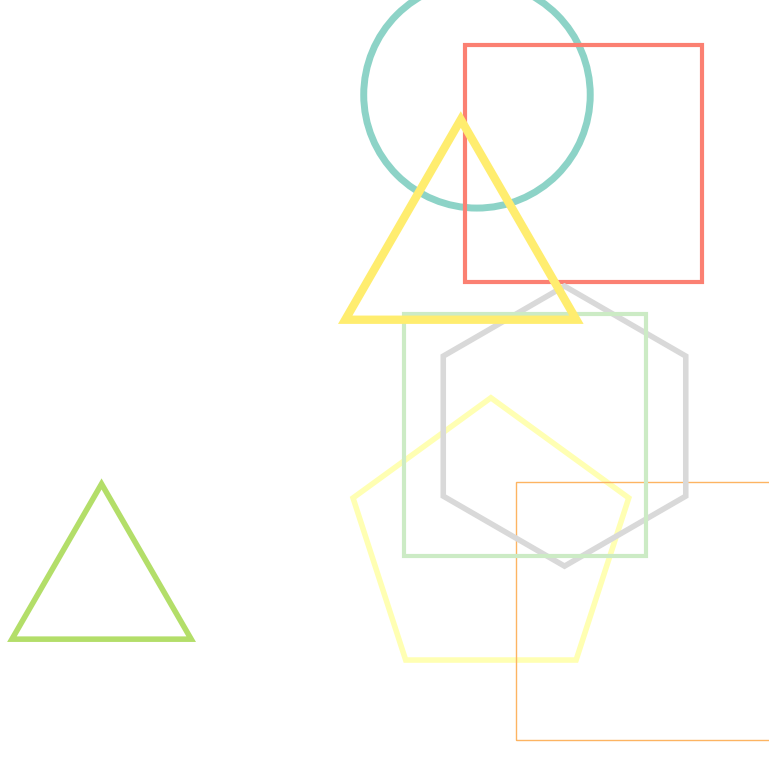[{"shape": "circle", "thickness": 2.5, "radius": 0.74, "center": [0.619, 0.877]}, {"shape": "pentagon", "thickness": 2, "radius": 0.94, "center": [0.638, 0.295]}, {"shape": "square", "thickness": 1.5, "radius": 0.77, "center": [0.757, 0.787]}, {"shape": "square", "thickness": 0.5, "radius": 0.84, "center": [0.838, 0.207]}, {"shape": "triangle", "thickness": 2, "radius": 0.67, "center": [0.132, 0.237]}, {"shape": "hexagon", "thickness": 2, "radius": 0.91, "center": [0.733, 0.447]}, {"shape": "square", "thickness": 1.5, "radius": 0.79, "center": [0.682, 0.435]}, {"shape": "triangle", "thickness": 3, "radius": 0.87, "center": [0.598, 0.671]}]